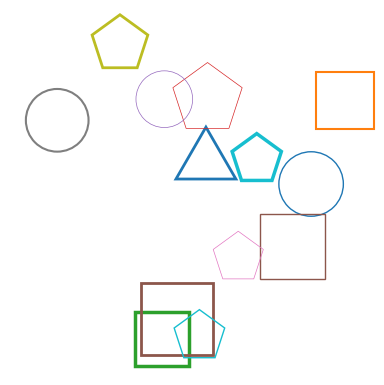[{"shape": "circle", "thickness": 1, "radius": 0.42, "center": [0.808, 0.522]}, {"shape": "triangle", "thickness": 2, "radius": 0.45, "center": [0.535, 0.58]}, {"shape": "square", "thickness": 1.5, "radius": 0.37, "center": [0.896, 0.738]}, {"shape": "square", "thickness": 2.5, "radius": 0.35, "center": [0.42, 0.12]}, {"shape": "pentagon", "thickness": 0.5, "radius": 0.47, "center": [0.539, 0.743]}, {"shape": "circle", "thickness": 0.5, "radius": 0.37, "center": [0.427, 0.742]}, {"shape": "square", "thickness": 2, "radius": 0.47, "center": [0.46, 0.172]}, {"shape": "square", "thickness": 1, "radius": 0.42, "center": [0.76, 0.36]}, {"shape": "pentagon", "thickness": 0.5, "radius": 0.34, "center": [0.619, 0.331]}, {"shape": "circle", "thickness": 1.5, "radius": 0.41, "center": [0.149, 0.688]}, {"shape": "pentagon", "thickness": 2, "radius": 0.38, "center": [0.312, 0.886]}, {"shape": "pentagon", "thickness": 2.5, "radius": 0.34, "center": [0.667, 0.586]}, {"shape": "pentagon", "thickness": 1, "radius": 0.34, "center": [0.518, 0.127]}]